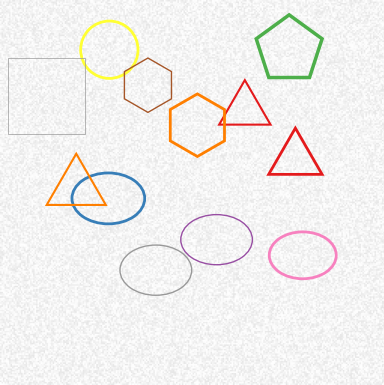[{"shape": "triangle", "thickness": 1.5, "radius": 0.39, "center": [0.636, 0.715]}, {"shape": "triangle", "thickness": 2, "radius": 0.4, "center": [0.767, 0.587]}, {"shape": "oval", "thickness": 2, "radius": 0.47, "center": [0.281, 0.485]}, {"shape": "pentagon", "thickness": 2.5, "radius": 0.45, "center": [0.751, 0.871]}, {"shape": "oval", "thickness": 1, "radius": 0.46, "center": [0.563, 0.377]}, {"shape": "hexagon", "thickness": 2, "radius": 0.41, "center": [0.513, 0.675]}, {"shape": "triangle", "thickness": 1.5, "radius": 0.44, "center": [0.198, 0.512]}, {"shape": "circle", "thickness": 2, "radius": 0.37, "center": [0.284, 0.871]}, {"shape": "hexagon", "thickness": 1, "radius": 0.35, "center": [0.384, 0.779]}, {"shape": "oval", "thickness": 2, "radius": 0.43, "center": [0.786, 0.337]}, {"shape": "oval", "thickness": 1, "radius": 0.47, "center": [0.405, 0.298]}, {"shape": "square", "thickness": 0.5, "radius": 0.5, "center": [0.121, 0.751]}]